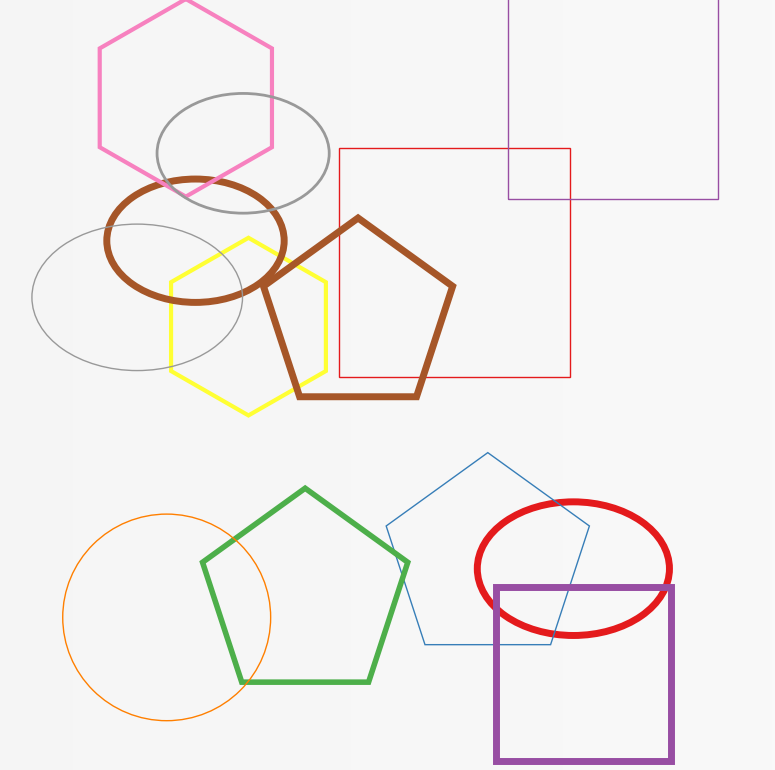[{"shape": "oval", "thickness": 2.5, "radius": 0.62, "center": [0.74, 0.261]}, {"shape": "square", "thickness": 0.5, "radius": 0.74, "center": [0.586, 0.659]}, {"shape": "pentagon", "thickness": 0.5, "radius": 0.69, "center": [0.629, 0.274]}, {"shape": "pentagon", "thickness": 2, "radius": 0.7, "center": [0.394, 0.227]}, {"shape": "square", "thickness": 0.5, "radius": 0.68, "center": [0.79, 0.877]}, {"shape": "square", "thickness": 2.5, "radius": 0.57, "center": [0.753, 0.125]}, {"shape": "circle", "thickness": 0.5, "radius": 0.67, "center": [0.215, 0.198]}, {"shape": "hexagon", "thickness": 1.5, "radius": 0.58, "center": [0.321, 0.576]}, {"shape": "pentagon", "thickness": 2.5, "radius": 0.64, "center": [0.462, 0.589]}, {"shape": "oval", "thickness": 2.5, "radius": 0.57, "center": [0.252, 0.687]}, {"shape": "hexagon", "thickness": 1.5, "radius": 0.64, "center": [0.24, 0.873]}, {"shape": "oval", "thickness": 0.5, "radius": 0.68, "center": [0.177, 0.614]}, {"shape": "oval", "thickness": 1, "radius": 0.56, "center": [0.314, 0.801]}]